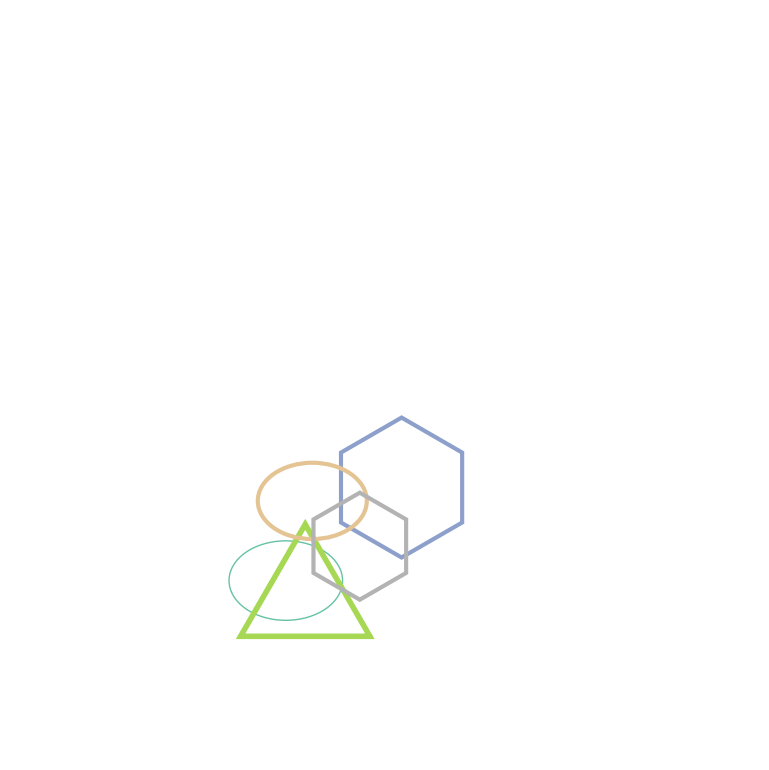[{"shape": "oval", "thickness": 0.5, "radius": 0.37, "center": [0.371, 0.246]}, {"shape": "hexagon", "thickness": 1.5, "radius": 0.45, "center": [0.522, 0.367]}, {"shape": "triangle", "thickness": 2, "radius": 0.48, "center": [0.396, 0.222]}, {"shape": "oval", "thickness": 1.5, "radius": 0.35, "center": [0.406, 0.349]}, {"shape": "hexagon", "thickness": 1.5, "radius": 0.35, "center": [0.467, 0.291]}]